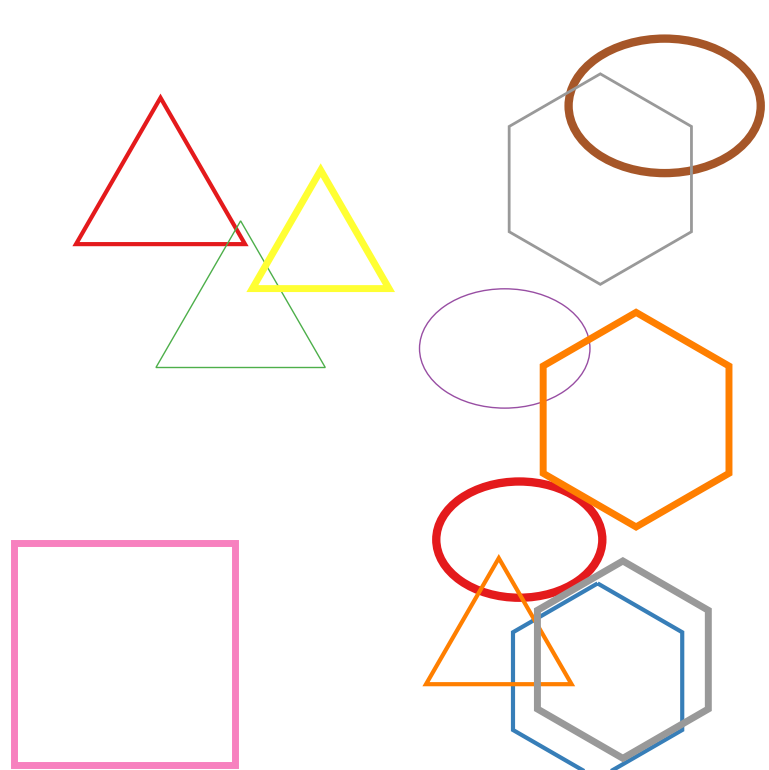[{"shape": "oval", "thickness": 3, "radius": 0.54, "center": [0.674, 0.299]}, {"shape": "triangle", "thickness": 1.5, "radius": 0.63, "center": [0.208, 0.746]}, {"shape": "hexagon", "thickness": 1.5, "radius": 0.63, "center": [0.776, 0.115]}, {"shape": "triangle", "thickness": 0.5, "radius": 0.63, "center": [0.312, 0.586]}, {"shape": "oval", "thickness": 0.5, "radius": 0.55, "center": [0.655, 0.547]}, {"shape": "hexagon", "thickness": 2.5, "radius": 0.7, "center": [0.826, 0.455]}, {"shape": "triangle", "thickness": 1.5, "radius": 0.55, "center": [0.648, 0.166]}, {"shape": "triangle", "thickness": 2.5, "radius": 0.51, "center": [0.416, 0.676]}, {"shape": "oval", "thickness": 3, "radius": 0.62, "center": [0.863, 0.863]}, {"shape": "square", "thickness": 2.5, "radius": 0.72, "center": [0.162, 0.15]}, {"shape": "hexagon", "thickness": 1, "radius": 0.68, "center": [0.78, 0.767]}, {"shape": "hexagon", "thickness": 2.5, "radius": 0.64, "center": [0.809, 0.143]}]